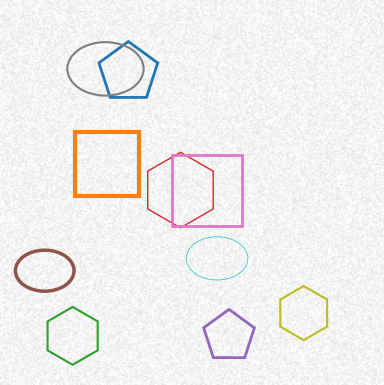[{"shape": "pentagon", "thickness": 2, "radius": 0.4, "center": [0.333, 0.812]}, {"shape": "square", "thickness": 3, "radius": 0.42, "center": [0.277, 0.575]}, {"shape": "hexagon", "thickness": 1.5, "radius": 0.38, "center": [0.189, 0.128]}, {"shape": "hexagon", "thickness": 1, "radius": 0.49, "center": [0.469, 0.506]}, {"shape": "pentagon", "thickness": 2, "radius": 0.35, "center": [0.595, 0.127]}, {"shape": "oval", "thickness": 2.5, "radius": 0.38, "center": [0.116, 0.297]}, {"shape": "square", "thickness": 2, "radius": 0.46, "center": [0.538, 0.506]}, {"shape": "oval", "thickness": 1.5, "radius": 0.5, "center": [0.274, 0.821]}, {"shape": "hexagon", "thickness": 1.5, "radius": 0.35, "center": [0.789, 0.187]}, {"shape": "oval", "thickness": 0.5, "radius": 0.4, "center": [0.564, 0.329]}]